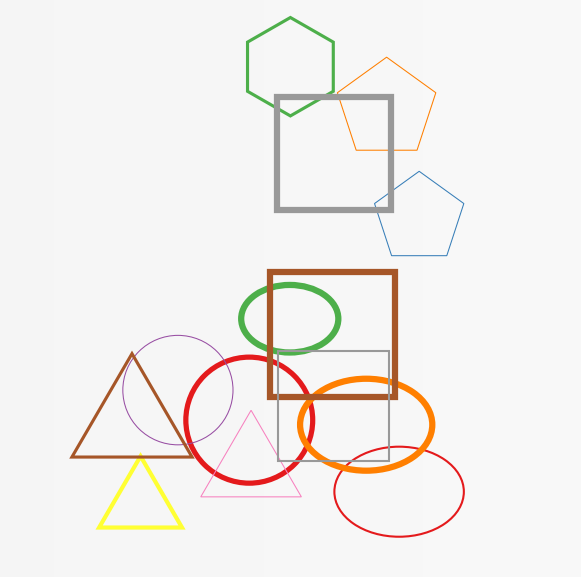[{"shape": "circle", "thickness": 2.5, "radius": 0.55, "center": [0.429, 0.272]}, {"shape": "oval", "thickness": 1, "radius": 0.56, "center": [0.687, 0.148]}, {"shape": "pentagon", "thickness": 0.5, "radius": 0.4, "center": [0.721, 0.622]}, {"shape": "oval", "thickness": 3, "radius": 0.42, "center": [0.499, 0.447]}, {"shape": "hexagon", "thickness": 1.5, "radius": 0.43, "center": [0.5, 0.884]}, {"shape": "circle", "thickness": 0.5, "radius": 0.47, "center": [0.306, 0.324]}, {"shape": "oval", "thickness": 3, "radius": 0.57, "center": [0.63, 0.264]}, {"shape": "pentagon", "thickness": 0.5, "radius": 0.45, "center": [0.665, 0.811]}, {"shape": "triangle", "thickness": 2, "radius": 0.41, "center": [0.242, 0.127]}, {"shape": "square", "thickness": 3, "radius": 0.54, "center": [0.572, 0.42]}, {"shape": "triangle", "thickness": 1.5, "radius": 0.6, "center": [0.227, 0.267]}, {"shape": "triangle", "thickness": 0.5, "radius": 0.5, "center": [0.432, 0.189]}, {"shape": "square", "thickness": 3, "radius": 0.49, "center": [0.575, 0.733]}, {"shape": "square", "thickness": 1, "radius": 0.48, "center": [0.573, 0.296]}]